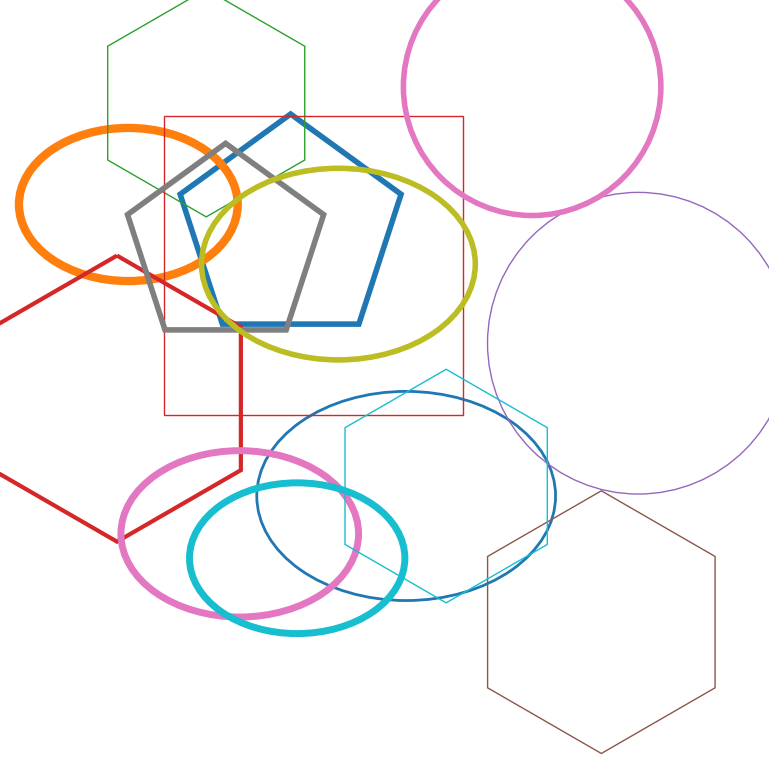[{"shape": "oval", "thickness": 1, "radius": 0.97, "center": [0.528, 0.356]}, {"shape": "pentagon", "thickness": 2, "radius": 0.75, "center": [0.377, 0.701]}, {"shape": "oval", "thickness": 3, "radius": 0.71, "center": [0.167, 0.734]}, {"shape": "hexagon", "thickness": 0.5, "radius": 0.74, "center": [0.268, 0.866]}, {"shape": "square", "thickness": 0.5, "radius": 0.97, "center": [0.407, 0.655]}, {"shape": "hexagon", "thickness": 1.5, "radius": 0.93, "center": [0.152, 0.482]}, {"shape": "circle", "thickness": 0.5, "radius": 0.98, "center": [0.829, 0.554]}, {"shape": "hexagon", "thickness": 0.5, "radius": 0.85, "center": [0.781, 0.192]}, {"shape": "oval", "thickness": 2.5, "radius": 0.77, "center": [0.311, 0.307]}, {"shape": "circle", "thickness": 2, "radius": 0.84, "center": [0.691, 0.887]}, {"shape": "pentagon", "thickness": 2, "radius": 0.67, "center": [0.293, 0.68]}, {"shape": "oval", "thickness": 2, "radius": 0.89, "center": [0.44, 0.657]}, {"shape": "oval", "thickness": 2.5, "radius": 0.7, "center": [0.386, 0.275]}, {"shape": "hexagon", "thickness": 0.5, "radius": 0.76, "center": [0.579, 0.369]}]